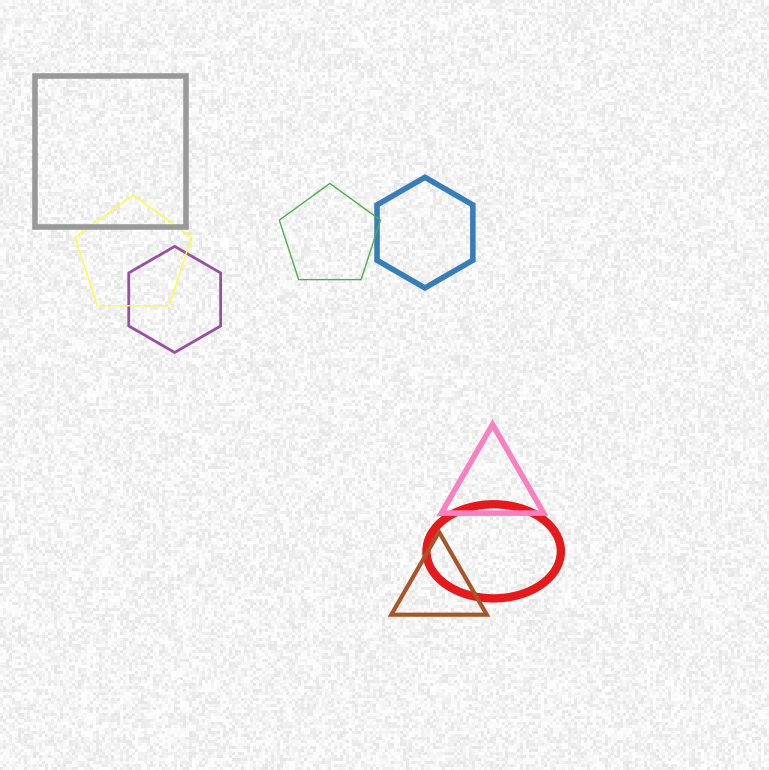[{"shape": "oval", "thickness": 3, "radius": 0.44, "center": [0.641, 0.284]}, {"shape": "hexagon", "thickness": 2, "radius": 0.36, "center": [0.552, 0.698]}, {"shape": "pentagon", "thickness": 0.5, "radius": 0.35, "center": [0.428, 0.693]}, {"shape": "hexagon", "thickness": 1, "radius": 0.34, "center": [0.227, 0.611]}, {"shape": "pentagon", "thickness": 0.5, "radius": 0.4, "center": [0.173, 0.667]}, {"shape": "triangle", "thickness": 1.5, "radius": 0.36, "center": [0.57, 0.238]}, {"shape": "triangle", "thickness": 2, "radius": 0.38, "center": [0.64, 0.372]}, {"shape": "square", "thickness": 2, "radius": 0.49, "center": [0.144, 0.803]}]